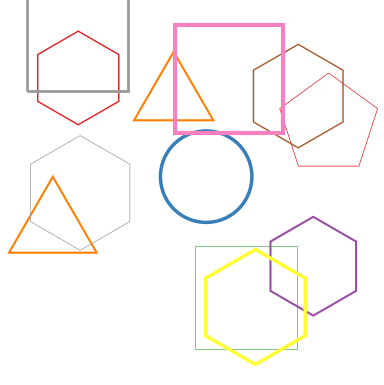[{"shape": "hexagon", "thickness": 1, "radius": 0.61, "center": [0.203, 0.798]}, {"shape": "pentagon", "thickness": 0.5, "radius": 0.67, "center": [0.854, 0.677]}, {"shape": "circle", "thickness": 2.5, "radius": 0.59, "center": [0.535, 0.541]}, {"shape": "square", "thickness": 0.5, "radius": 0.67, "center": [0.639, 0.228]}, {"shape": "hexagon", "thickness": 1.5, "radius": 0.64, "center": [0.814, 0.308]}, {"shape": "triangle", "thickness": 1.5, "radius": 0.59, "center": [0.451, 0.747]}, {"shape": "triangle", "thickness": 1.5, "radius": 0.66, "center": [0.137, 0.409]}, {"shape": "hexagon", "thickness": 2.5, "radius": 0.75, "center": [0.663, 0.203]}, {"shape": "hexagon", "thickness": 1, "radius": 0.67, "center": [0.775, 0.75]}, {"shape": "square", "thickness": 3, "radius": 0.7, "center": [0.594, 0.796]}, {"shape": "square", "thickness": 2, "radius": 0.66, "center": [0.201, 0.894]}, {"shape": "hexagon", "thickness": 0.5, "radius": 0.74, "center": [0.208, 0.499]}]